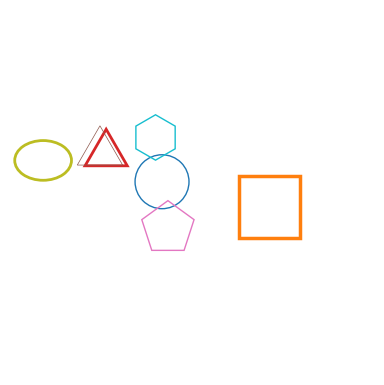[{"shape": "circle", "thickness": 1, "radius": 0.35, "center": [0.421, 0.528]}, {"shape": "square", "thickness": 2.5, "radius": 0.4, "center": [0.701, 0.462]}, {"shape": "triangle", "thickness": 2, "radius": 0.32, "center": [0.276, 0.601]}, {"shape": "triangle", "thickness": 0.5, "radius": 0.34, "center": [0.26, 0.605]}, {"shape": "pentagon", "thickness": 1, "radius": 0.36, "center": [0.436, 0.407]}, {"shape": "oval", "thickness": 2, "radius": 0.37, "center": [0.112, 0.583]}, {"shape": "hexagon", "thickness": 1, "radius": 0.29, "center": [0.404, 0.643]}]